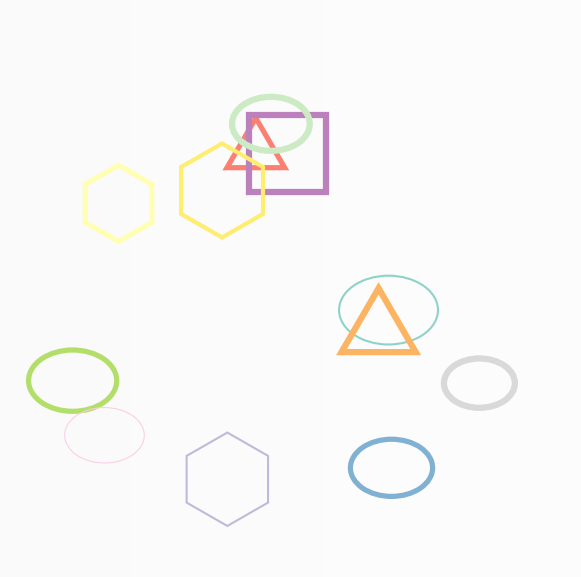[{"shape": "oval", "thickness": 1, "radius": 0.43, "center": [0.668, 0.462]}, {"shape": "hexagon", "thickness": 2.5, "radius": 0.33, "center": [0.204, 0.647]}, {"shape": "hexagon", "thickness": 1, "radius": 0.4, "center": [0.391, 0.169]}, {"shape": "triangle", "thickness": 2.5, "radius": 0.29, "center": [0.44, 0.737]}, {"shape": "oval", "thickness": 2.5, "radius": 0.35, "center": [0.674, 0.189]}, {"shape": "triangle", "thickness": 3, "radius": 0.37, "center": [0.651, 0.426]}, {"shape": "oval", "thickness": 2.5, "radius": 0.38, "center": [0.125, 0.34]}, {"shape": "oval", "thickness": 0.5, "radius": 0.34, "center": [0.18, 0.245]}, {"shape": "oval", "thickness": 3, "radius": 0.31, "center": [0.825, 0.336]}, {"shape": "square", "thickness": 3, "radius": 0.33, "center": [0.495, 0.733]}, {"shape": "oval", "thickness": 3, "radius": 0.33, "center": [0.466, 0.785]}, {"shape": "hexagon", "thickness": 2, "radius": 0.41, "center": [0.382, 0.669]}]